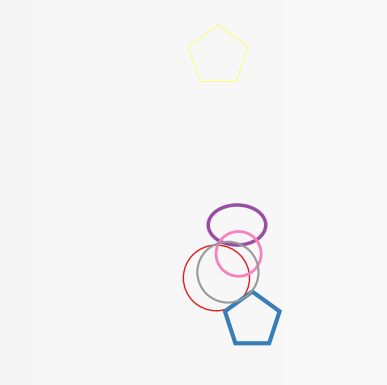[{"shape": "circle", "thickness": 1, "radius": 0.43, "center": [0.559, 0.278]}, {"shape": "pentagon", "thickness": 3, "radius": 0.37, "center": [0.651, 0.168]}, {"shape": "oval", "thickness": 2.5, "radius": 0.37, "center": [0.612, 0.416]}, {"shape": "pentagon", "thickness": 0.5, "radius": 0.4, "center": [0.563, 0.854]}, {"shape": "circle", "thickness": 2, "radius": 0.29, "center": [0.616, 0.341]}, {"shape": "circle", "thickness": 1.5, "radius": 0.39, "center": [0.588, 0.293]}]